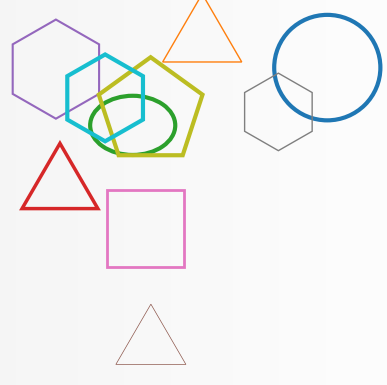[{"shape": "circle", "thickness": 3, "radius": 0.69, "center": [0.845, 0.824]}, {"shape": "triangle", "thickness": 1, "radius": 0.59, "center": [0.522, 0.898]}, {"shape": "oval", "thickness": 3, "radius": 0.55, "center": [0.342, 0.674]}, {"shape": "triangle", "thickness": 2.5, "radius": 0.56, "center": [0.155, 0.515]}, {"shape": "hexagon", "thickness": 1.5, "radius": 0.64, "center": [0.144, 0.82]}, {"shape": "triangle", "thickness": 0.5, "radius": 0.52, "center": [0.389, 0.106]}, {"shape": "square", "thickness": 2, "radius": 0.5, "center": [0.375, 0.406]}, {"shape": "hexagon", "thickness": 1, "radius": 0.5, "center": [0.718, 0.709]}, {"shape": "pentagon", "thickness": 3, "radius": 0.7, "center": [0.389, 0.711]}, {"shape": "hexagon", "thickness": 3, "radius": 0.56, "center": [0.271, 0.746]}]